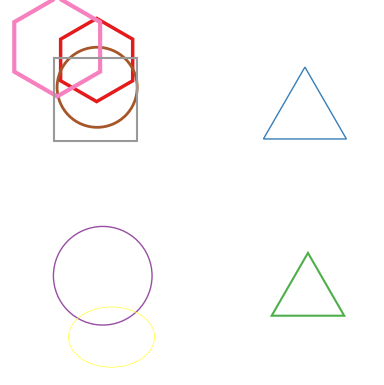[{"shape": "hexagon", "thickness": 2.5, "radius": 0.54, "center": [0.251, 0.844]}, {"shape": "triangle", "thickness": 1, "radius": 0.62, "center": [0.792, 0.701]}, {"shape": "triangle", "thickness": 1.5, "radius": 0.54, "center": [0.8, 0.234]}, {"shape": "circle", "thickness": 1, "radius": 0.64, "center": [0.267, 0.284]}, {"shape": "oval", "thickness": 0.5, "radius": 0.56, "center": [0.29, 0.124]}, {"shape": "circle", "thickness": 2, "radius": 0.52, "center": [0.252, 0.773]}, {"shape": "hexagon", "thickness": 3, "radius": 0.64, "center": [0.149, 0.878]}, {"shape": "square", "thickness": 1.5, "radius": 0.54, "center": [0.248, 0.742]}]